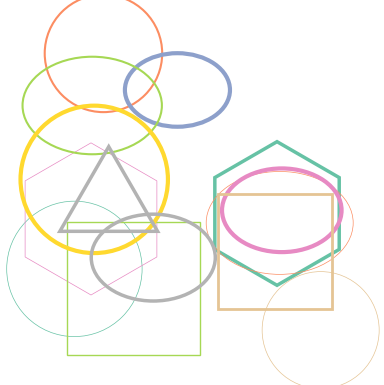[{"shape": "hexagon", "thickness": 2.5, "radius": 0.93, "center": [0.72, 0.445]}, {"shape": "circle", "thickness": 0.5, "radius": 0.88, "center": [0.193, 0.302]}, {"shape": "circle", "thickness": 1.5, "radius": 0.76, "center": [0.269, 0.861]}, {"shape": "oval", "thickness": 0.5, "radius": 0.95, "center": [0.726, 0.421]}, {"shape": "oval", "thickness": 3, "radius": 0.68, "center": [0.461, 0.766]}, {"shape": "hexagon", "thickness": 0.5, "radius": 0.99, "center": [0.236, 0.431]}, {"shape": "oval", "thickness": 3, "radius": 0.78, "center": [0.732, 0.454]}, {"shape": "oval", "thickness": 1.5, "radius": 0.9, "center": [0.24, 0.726]}, {"shape": "square", "thickness": 1, "radius": 0.86, "center": [0.346, 0.251]}, {"shape": "circle", "thickness": 3, "radius": 0.96, "center": [0.245, 0.534]}, {"shape": "square", "thickness": 2, "radius": 0.74, "center": [0.714, 0.346]}, {"shape": "circle", "thickness": 0.5, "radius": 0.76, "center": [0.833, 0.143]}, {"shape": "triangle", "thickness": 2.5, "radius": 0.73, "center": [0.282, 0.472]}, {"shape": "oval", "thickness": 2.5, "radius": 0.81, "center": [0.398, 0.331]}]